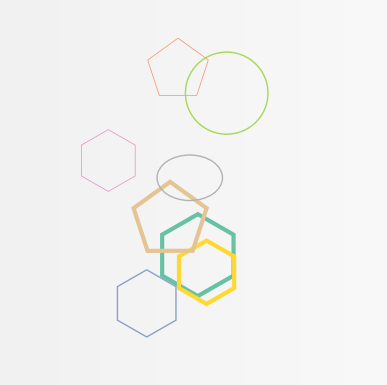[{"shape": "hexagon", "thickness": 3, "radius": 0.53, "center": [0.511, 0.337]}, {"shape": "pentagon", "thickness": 0.5, "radius": 0.41, "center": [0.459, 0.819]}, {"shape": "hexagon", "thickness": 1, "radius": 0.44, "center": [0.379, 0.212]}, {"shape": "hexagon", "thickness": 0.5, "radius": 0.4, "center": [0.279, 0.583]}, {"shape": "circle", "thickness": 1, "radius": 0.53, "center": [0.585, 0.758]}, {"shape": "hexagon", "thickness": 3, "radius": 0.41, "center": [0.533, 0.293]}, {"shape": "pentagon", "thickness": 3, "radius": 0.5, "center": [0.439, 0.429]}, {"shape": "oval", "thickness": 1, "radius": 0.42, "center": [0.49, 0.538]}]